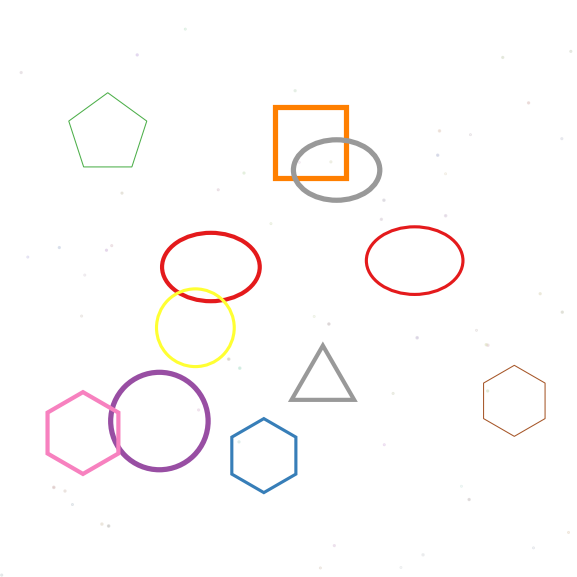[{"shape": "oval", "thickness": 2, "radius": 0.42, "center": [0.365, 0.537]}, {"shape": "oval", "thickness": 1.5, "radius": 0.42, "center": [0.718, 0.548]}, {"shape": "hexagon", "thickness": 1.5, "radius": 0.32, "center": [0.457, 0.21]}, {"shape": "pentagon", "thickness": 0.5, "radius": 0.36, "center": [0.187, 0.768]}, {"shape": "circle", "thickness": 2.5, "radius": 0.42, "center": [0.276, 0.27]}, {"shape": "square", "thickness": 2.5, "radius": 0.31, "center": [0.538, 0.753]}, {"shape": "circle", "thickness": 1.5, "radius": 0.34, "center": [0.338, 0.432]}, {"shape": "hexagon", "thickness": 0.5, "radius": 0.31, "center": [0.891, 0.305]}, {"shape": "hexagon", "thickness": 2, "radius": 0.35, "center": [0.144, 0.249]}, {"shape": "oval", "thickness": 2.5, "radius": 0.37, "center": [0.583, 0.705]}, {"shape": "triangle", "thickness": 2, "radius": 0.31, "center": [0.559, 0.338]}]